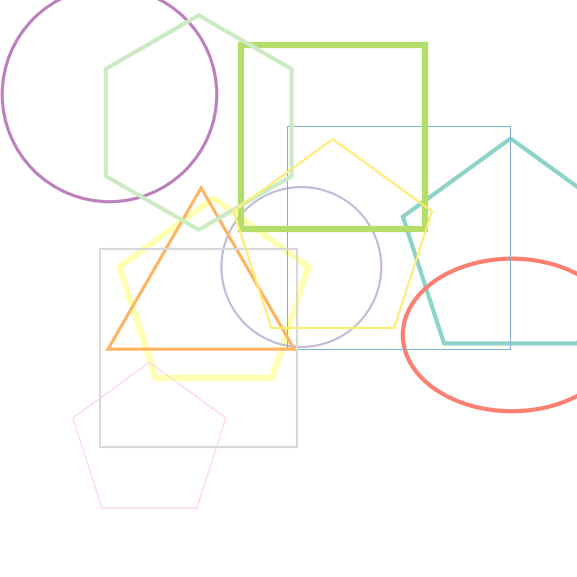[{"shape": "pentagon", "thickness": 2, "radius": 0.98, "center": [0.884, 0.563]}, {"shape": "pentagon", "thickness": 3, "radius": 0.86, "center": [0.37, 0.484]}, {"shape": "circle", "thickness": 1, "radius": 0.69, "center": [0.522, 0.537]}, {"shape": "oval", "thickness": 2, "radius": 0.94, "center": [0.886, 0.419]}, {"shape": "square", "thickness": 0.5, "radius": 0.97, "center": [0.69, 0.588]}, {"shape": "triangle", "thickness": 1.5, "radius": 0.93, "center": [0.348, 0.488]}, {"shape": "square", "thickness": 3, "radius": 0.79, "center": [0.577, 0.762]}, {"shape": "pentagon", "thickness": 0.5, "radius": 0.7, "center": [0.259, 0.232]}, {"shape": "square", "thickness": 1, "radius": 0.86, "center": [0.344, 0.396]}, {"shape": "circle", "thickness": 1.5, "radius": 0.93, "center": [0.19, 0.836]}, {"shape": "hexagon", "thickness": 2, "radius": 0.93, "center": [0.344, 0.787]}, {"shape": "pentagon", "thickness": 1, "radius": 0.9, "center": [0.576, 0.577]}]